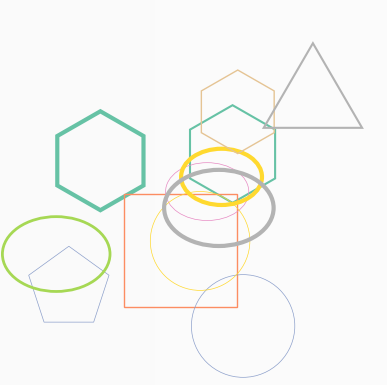[{"shape": "hexagon", "thickness": 1.5, "radius": 0.63, "center": [0.6, 0.6]}, {"shape": "hexagon", "thickness": 3, "radius": 0.64, "center": [0.259, 0.582]}, {"shape": "square", "thickness": 1, "radius": 0.73, "center": [0.465, 0.349]}, {"shape": "pentagon", "thickness": 0.5, "radius": 0.54, "center": [0.178, 0.251]}, {"shape": "circle", "thickness": 0.5, "radius": 0.67, "center": [0.627, 0.153]}, {"shape": "oval", "thickness": 0.5, "radius": 0.54, "center": [0.535, 0.502]}, {"shape": "oval", "thickness": 2, "radius": 0.69, "center": [0.145, 0.34]}, {"shape": "circle", "thickness": 0.5, "radius": 0.64, "center": [0.516, 0.374]}, {"shape": "oval", "thickness": 3, "radius": 0.52, "center": [0.572, 0.541]}, {"shape": "hexagon", "thickness": 1, "radius": 0.54, "center": [0.614, 0.71]}, {"shape": "oval", "thickness": 3, "radius": 0.71, "center": [0.565, 0.46]}, {"shape": "triangle", "thickness": 1.5, "radius": 0.73, "center": [0.808, 0.741]}]